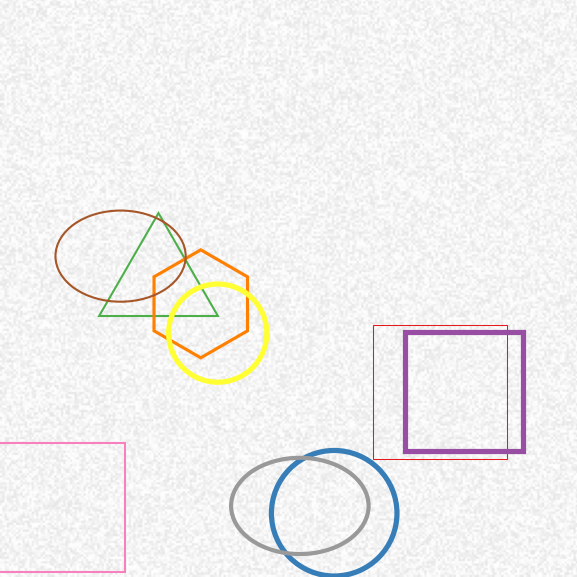[{"shape": "square", "thickness": 0.5, "radius": 0.58, "center": [0.763, 0.32]}, {"shape": "circle", "thickness": 2.5, "radius": 0.54, "center": [0.579, 0.11]}, {"shape": "triangle", "thickness": 1, "radius": 0.59, "center": [0.274, 0.511]}, {"shape": "square", "thickness": 2.5, "radius": 0.51, "center": [0.804, 0.321]}, {"shape": "hexagon", "thickness": 1.5, "radius": 0.47, "center": [0.348, 0.473]}, {"shape": "circle", "thickness": 2.5, "radius": 0.43, "center": [0.377, 0.422]}, {"shape": "oval", "thickness": 1, "radius": 0.56, "center": [0.209, 0.556]}, {"shape": "square", "thickness": 1, "radius": 0.56, "center": [0.105, 0.12]}, {"shape": "oval", "thickness": 2, "radius": 0.6, "center": [0.519, 0.123]}]